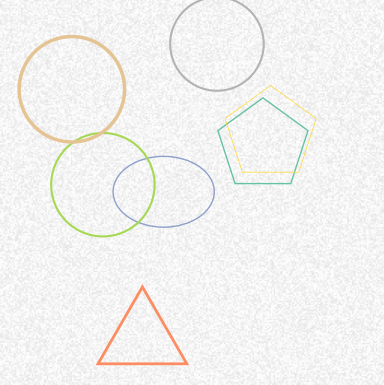[{"shape": "pentagon", "thickness": 1, "radius": 0.62, "center": [0.683, 0.623]}, {"shape": "triangle", "thickness": 2, "radius": 0.67, "center": [0.37, 0.122]}, {"shape": "oval", "thickness": 1, "radius": 0.66, "center": [0.425, 0.502]}, {"shape": "circle", "thickness": 1.5, "radius": 0.67, "center": [0.267, 0.52]}, {"shape": "pentagon", "thickness": 0.5, "radius": 0.62, "center": [0.703, 0.653]}, {"shape": "circle", "thickness": 2.5, "radius": 0.68, "center": [0.187, 0.768]}, {"shape": "circle", "thickness": 1.5, "radius": 0.61, "center": [0.564, 0.886]}]